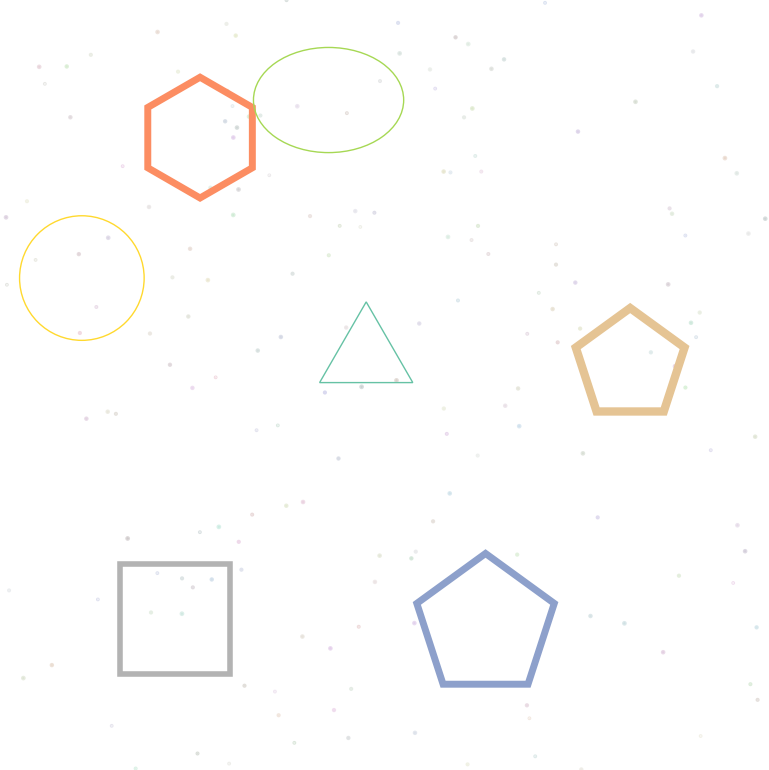[{"shape": "triangle", "thickness": 0.5, "radius": 0.35, "center": [0.476, 0.538]}, {"shape": "hexagon", "thickness": 2.5, "radius": 0.39, "center": [0.26, 0.821]}, {"shape": "pentagon", "thickness": 2.5, "radius": 0.47, "center": [0.631, 0.187]}, {"shape": "oval", "thickness": 0.5, "radius": 0.49, "center": [0.427, 0.87]}, {"shape": "circle", "thickness": 0.5, "radius": 0.4, "center": [0.106, 0.639]}, {"shape": "pentagon", "thickness": 3, "radius": 0.37, "center": [0.818, 0.526]}, {"shape": "square", "thickness": 2, "radius": 0.36, "center": [0.228, 0.196]}]